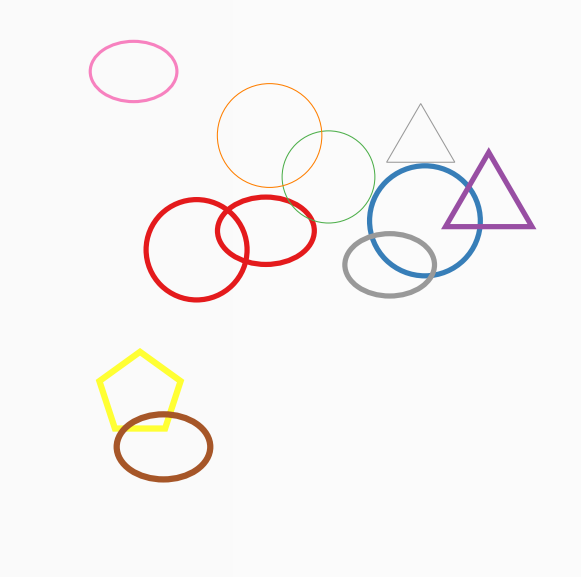[{"shape": "oval", "thickness": 2.5, "radius": 0.42, "center": [0.457, 0.6]}, {"shape": "circle", "thickness": 2.5, "radius": 0.43, "center": [0.338, 0.567]}, {"shape": "circle", "thickness": 2.5, "radius": 0.48, "center": [0.731, 0.617]}, {"shape": "circle", "thickness": 0.5, "radius": 0.4, "center": [0.565, 0.693]}, {"shape": "triangle", "thickness": 2.5, "radius": 0.43, "center": [0.841, 0.65]}, {"shape": "circle", "thickness": 0.5, "radius": 0.45, "center": [0.464, 0.764]}, {"shape": "pentagon", "thickness": 3, "radius": 0.37, "center": [0.241, 0.317]}, {"shape": "oval", "thickness": 3, "radius": 0.4, "center": [0.281, 0.225]}, {"shape": "oval", "thickness": 1.5, "radius": 0.37, "center": [0.23, 0.875]}, {"shape": "oval", "thickness": 2.5, "radius": 0.39, "center": [0.67, 0.541]}, {"shape": "triangle", "thickness": 0.5, "radius": 0.34, "center": [0.724, 0.752]}]